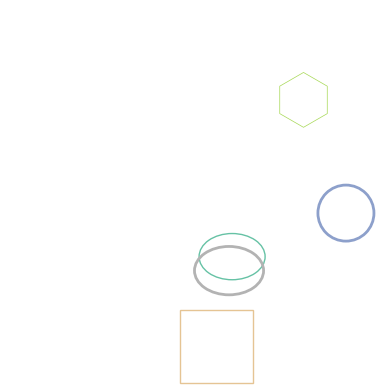[{"shape": "oval", "thickness": 1, "radius": 0.43, "center": [0.603, 0.333]}, {"shape": "circle", "thickness": 2, "radius": 0.36, "center": [0.899, 0.446]}, {"shape": "hexagon", "thickness": 0.5, "radius": 0.36, "center": [0.788, 0.741]}, {"shape": "square", "thickness": 1, "radius": 0.47, "center": [0.564, 0.1]}, {"shape": "oval", "thickness": 2, "radius": 0.45, "center": [0.595, 0.297]}]